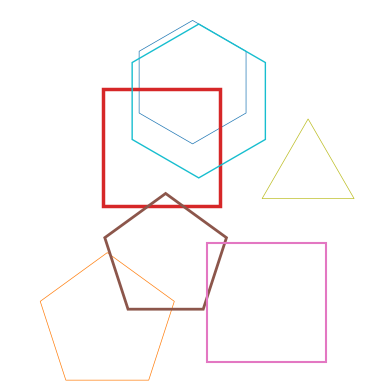[{"shape": "hexagon", "thickness": 0.5, "radius": 0.8, "center": [0.5, 0.787]}, {"shape": "pentagon", "thickness": 0.5, "radius": 0.92, "center": [0.279, 0.161]}, {"shape": "square", "thickness": 2.5, "radius": 0.76, "center": [0.42, 0.616]}, {"shape": "pentagon", "thickness": 2, "radius": 0.83, "center": [0.43, 0.331]}, {"shape": "square", "thickness": 1.5, "radius": 0.77, "center": [0.693, 0.215]}, {"shape": "triangle", "thickness": 0.5, "radius": 0.69, "center": [0.8, 0.553]}, {"shape": "hexagon", "thickness": 1, "radius": 1.0, "center": [0.516, 0.738]}]